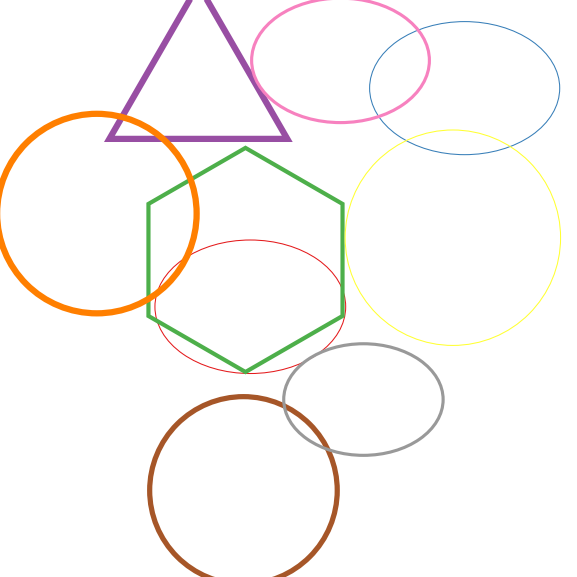[{"shape": "oval", "thickness": 0.5, "radius": 0.83, "center": [0.433, 0.468]}, {"shape": "oval", "thickness": 0.5, "radius": 0.82, "center": [0.805, 0.847]}, {"shape": "hexagon", "thickness": 2, "radius": 0.97, "center": [0.425, 0.549]}, {"shape": "triangle", "thickness": 3, "radius": 0.89, "center": [0.343, 0.848]}, {"shape": "circle", "thickness": 3, "radius": 0.86, "center": [0.168, 0.629]}, {"shape": "circle", "thickness": 0.5, "radius": 0.93, "center": [0.784, 0.588]}, {"shape": "circle", "thickness": 2.5, "radius": 0.81, "center": [0.422, 0.15]}, {"shape": "oval", "thickness": 1.5, "radius": 0.77, "center": [0.59, 0.895]}, {"shape": "oval", "thickness": 1.5, "radius": 0.69, "center": [0.629, 0.307]}]